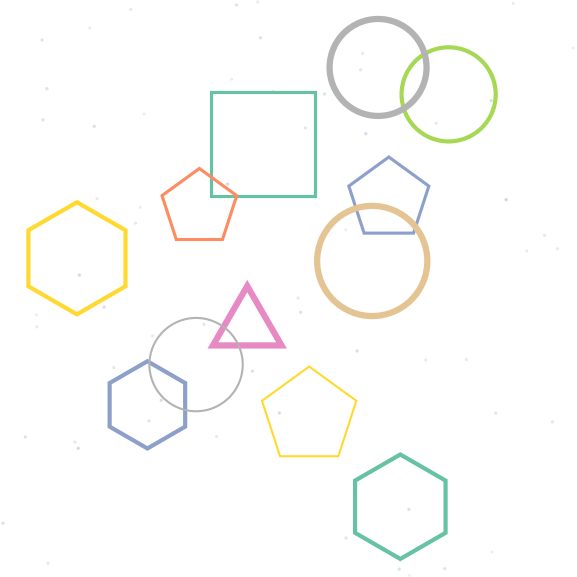[{"shape": "hexagon", "thickness": 2, "radius": 0.45, "center": [0.693, 0.122]}, {"shape": "square", "thickness": 1.5, "radius": 0.45, "center": [0.455, 0.75]}, {"shape": "pentagon", "thickness": 1.5, "radius": 0.34, "center": [0.345, 0.639]}, {"shape": "pentagon", "thickness": 1.5, "radius": 0.36, "center": [0.673, 0.654]}, {"shape": "hexagon", "thickness": 2, "radius": 0.38, "center": [0.255, 0.298]}, {"shape": "triangle", "thickness": 3, "radius": 0.34, "center": [0.428, 0.435]}, {"shape": "circle", "thickness": 2, "radius": 0.41, "center": [0.777, 0.836]}, {"shape": "hexagon", "thickness": 2, "radius": 0.49, "center": [0.133, 0.552]}, {"shape": "pentagon", "thickness": 1, "radius": 0.43, "center": [0.535, 0.279]}, {"shape": "circle", "thickness": 3, "radius": 0.48, "center": [0.645, 0.547]}, {"shape": "circle", "thickness": 3, "radius": 0.42, "center": [0.655, 0.882]}, {"shape": "circle", "thickness": 1, "radius": 0.4, "center": [0.34, 0.368]}]